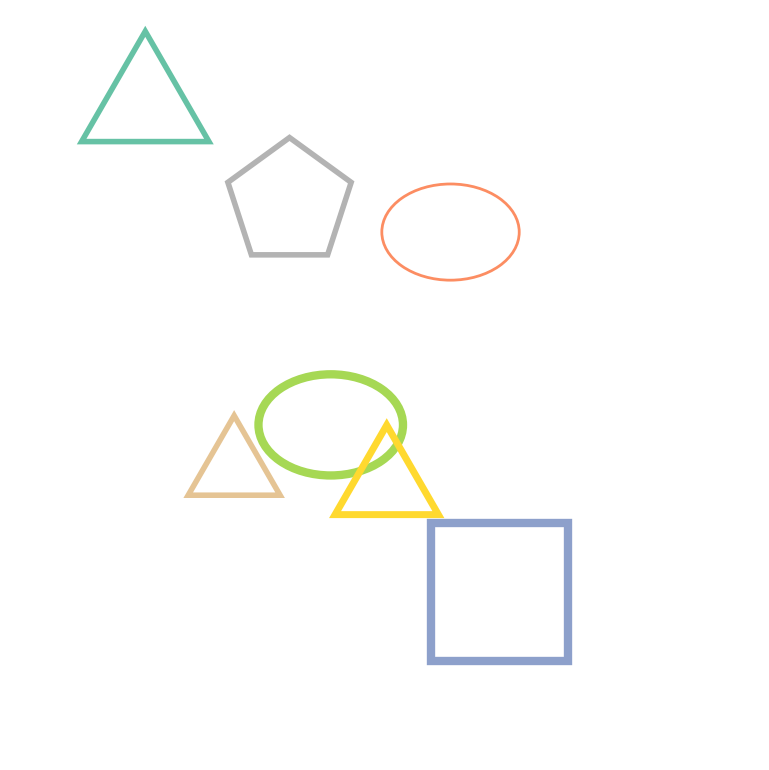[{"shape": "triangle", "thickness": 2, "radius": 0.48, "center": [0.189, 0.864]}, {"shape": "oval", "thickness": 1, "radius": 0.45, "center": [0.585, 0.699]}, {"shape": "square", "thickness": 3, "radius": 0.45, "center": [0.649, 0.231]}, {"shape": "oval", "thickness": 3, "radius": 0.47, "center": [0.43, 0.448]}, {"shape": "triangle", "thickness": 2.5, "radius": 0.39, "center": [0.502, 0.37]}, {"shape": "triangle", "thickness": 2, "radius": 0.34, "center": [0.304, 0.391]}, {"shape": "pentagon", "thickness": 2, "radius": 0.42, "center": [0.376, 0.737]}]